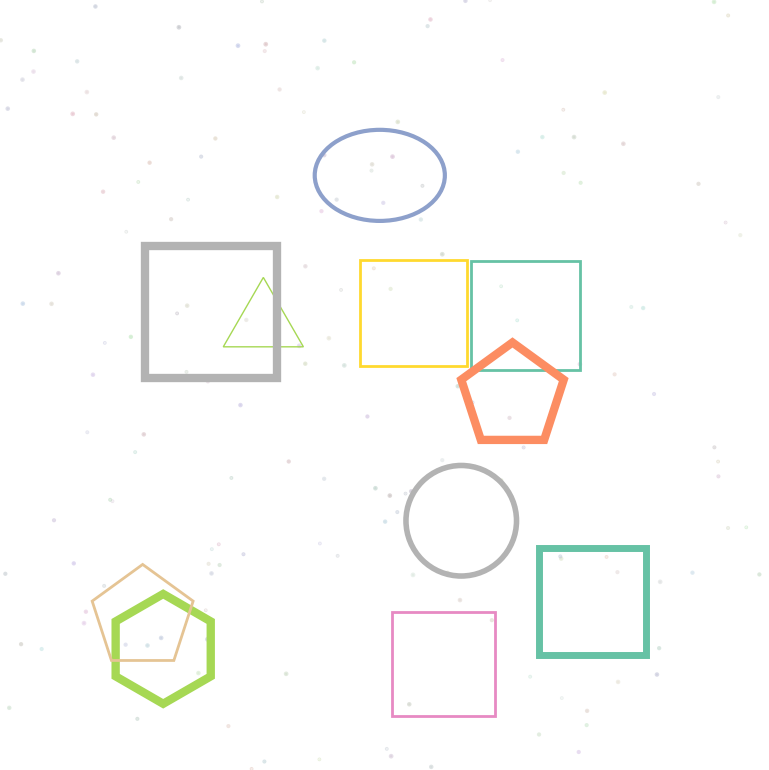[{"shape": "square", "thickness": 1, "radius": 0.35, "center": [0.683, 0.59]}, {"shape": "square", "thickness": 2.5, "radius": 0.35, "center": [0.769, 0.219]}, {"shape": "pentagon", "thickness": 3, "radius": 0.35, "center": [0.666, 0.485]}, {"shape": "oval", "thickness": 1.5, "radius": 0.42, "center": [0.493, 0.772]}, {"shape": "square", "thickness": 1, "radius": 0.34, "center": [0.576, 0.138]}, {"shape": "hexagon", "thickness": 3, "radius": 0.36, "center": [0.212, 0.157]}, {"shape": "triangle", "thickness": 0.5, "radius": 0.3, "center": [0.342, 0.58]}, {"shape": "square", "thickness": 1, "radius": 0.35, "center": [0.537, 0.593]}, {"shape": "pentagon", "thickness": 1, "radius": 0.34, "center": [0.185, 0.198]}, {"shape": "circle", "thickness": 2, "radius": 0.36, "center": [0.599, 0.324]}, {"shape": "square", "thickness": 3, "radius": 0.43, "center": [0.274, 0.595]}]